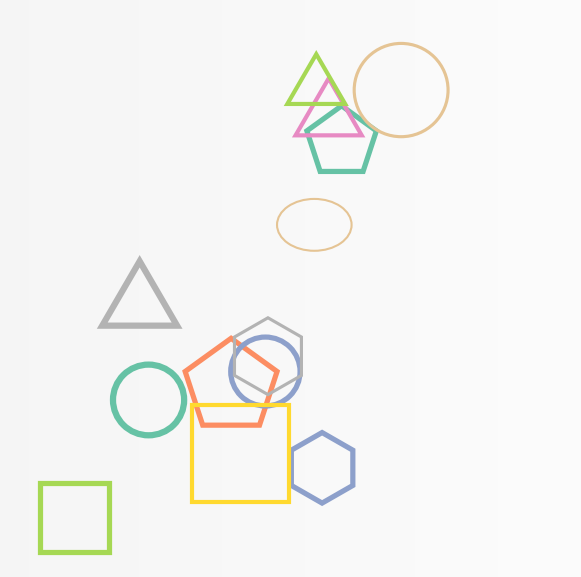[{"shape": "circle", "thickness": 3, "radius": 0.31, "center": [0.256, 0.307]}, {"shape": "pentagon", "thickness": 2.5, "radius": 0.31, "center": [0.588, 0.753]}, {"shape": "pentagon", "thickness": 2.5, "radius": 0.42, "center": [0.398, 0.33]}, {"shape": "circle", "thickness": 2.5, "radius": 0.3, "center": [0.457, 0.356]}, {"shape": "hexagon", "thickness": 2.5, "radius": 0.31, "center": [0.554, 0.189]}, {"shape": "triangle", "thickness": 2, "radius": 0.33, "center": [0.565, 0.798]}, {"shape": "triangle", "thickness": 2, "radius": 0.29, "center": [0.544, 0.848]}, {"shape": "square", "thickness": 2.5, "radius": 0.3, "center": [0.128, 0.103]}, {"shape": "square", "thickness": 2, "radius": 0.42, "center": [0.414, 0.214]}, {"shape": "oval", "thickness": 1, "radius": 0.32, "center": [0.541, 0.61]}, {"shape": "circle", "thickness": 1.5, "radius": 0.4, "center": [0.69, 0.843]}, {"shape": "triangle", "thickness": 3, "radius": 0.37, "center": [0.24, 0.472]}, {"shape": "hexagon", "thickness": 1.5, "radius": 0.33, "center": [0.461, 0.382]}]